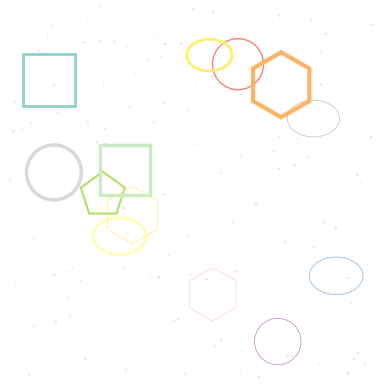[{"shape": "square", "thickness": 2, "radius": 0.34, "center": [0.127, 0.793]}, {"shape": "oval", "thickness": 2, "radius": 0.34, "center": [0.311, 0.387]}, {"shape": "oval", "thickness": 0.5, "radius": 0.34, "center": [0.814, 0.692]}, {"shape": "circle", "thickness": 1, "radius": 0.33, "center": [0.618, 0.833]}, {"shape": "oval", "thickness": 0.5, "radius": 0.35, "center": [0.873, 0.283]}, {"shape": "hexagon", "thickness": 3, "radius": 0.42, "center": [0.73, 0.78]}, {"shape": "pentagon", "thickness": 1.5, "radius": 0.3, "center": [0.267, 0.494]}, {"shape": "hexagon", "thickness": 0.5, "radius": 0.35, "center": [0.553, 0.236]}, {"shape": "circle", "thickness": 2.5, "radius": 0.36, "center": [0.14, 0.552]}, {"shape": "circle", "thickness": 0.5, "radius": 0.3, "center": [0.721, 0.113]}, {"shape": "square", "thickness": 2.5, "radius": 0.32, "center": [0.325, 0.558]}, {"shape": "hexagon", "thickness": 0.5, "radius": 0.37, "center": [0.344, 0.442]}, {"shape": "oval", "thickness": 2, "radius": 0.29, "center": [0.544, 0.857]}]